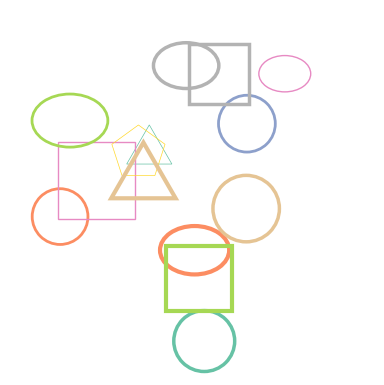[{"shape": "circle", "thickness": 2.5, "radius": 0.4, "center": [0.53, 0.114]}, {"shape": "triangle", "thickness": 0.5, "radius": 0.34, "center": [0.388, 0.608]}, {"shape": "circle", "thickness": 2, "radius": 0.36, "center": [0.156, 0.437]}, {"shape": "oval", "thickness": 3, "radius": 0.45, "center": [0.505, 0.35]}, {"shape": "circle", "thickness": 2, "radius": 0.37, "center": [0.641, 0.679]}, {"shape": "square", "thickness": 1, "radius": 0.5, "center": [0.251, 0.532]}, {"shape": "oval", "thickness": 1, "radius": 0.34, "center": [0.74, 0.809]}, {"shape": "square", "thickness": 3, "radius": 0.43, "center": [0.517, 0.277]}, {"shape": "oval", "thickness": 2, "radius": 0.49, "center": [0.182, 0.687]}, {"shape": "pentagon", "thickness": 0.5, "radius": 0.36, "center": [0.36, 0.603]}, {"shape": "circle", "thickness": 2.5, "radius": 0.43, "center": [0.639, 0.458]}, {"shape": "triangle", "thickness": 3, "radius": 0.48, "center": [0.373, 0.533]}, {"shape": "oval", "thickness": 2.5, "radius": 0.42, "center": [0.484, 0.83]}, {"shape": "square", "thickness": 2.5, "radius": 0.39, "center": [0.568, 0.807]}]